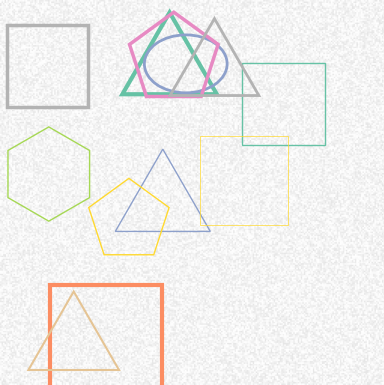[{"shape": "triangle", "thickness": 3, "radius": 0.71, "center": [0.441, 0.826]}, {"shape": "square", "thickness": 1, "radius": 0.54, "center": [0.736, 0.73]}, {"shape": "square", "thickness": 3, "radius": 0.72, "center": [0.276, 0.116]}, {"shape": "oval", "thickness": 2, "radius": 0.54, "center": [0.482, 0.834]}, {"shape": "triangle", "thickness": 1, "radius": 0.71, "center": [0.423, 0.47]}, {"shape": "pentagon", "thickness": 2.5, "radius": 0.61, "center": [0.451, 0.847]}, {"shape": "hexagon", "thickness": 1, "radius": 0.61, "center": [0.127, 0.548]}, {"shape": "square", "thickness": 0.5, "radius": 0.58, "center": [0.633, 0.53]}, {"shape": "pentagon", "thickness": 1, "radius": 0.55, "center": [0.335, 0.427]}, {"shape": "triangle", "thickness": 1.5, "radius": 0.68, "center": [0.191, 0.107]}, {"shape": "square", "thickness": 2.5, "radius": 0.53, "center": [0.124, 0.828]}, {"shape": "triangle", "thickness": 2, "radius": 0.67, "center": [0.557, 0.818]}]